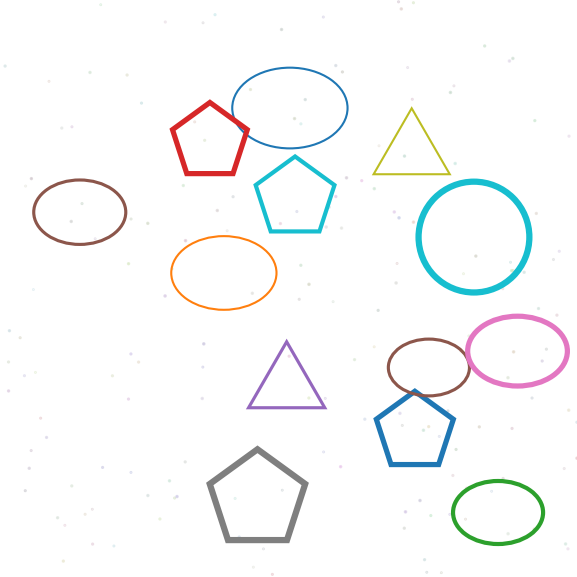[{"shape": "oval", "thickness": 1, "radius": 0.5, "center": [0.502, 0.812]}, {"shape": "pentagon", "thickness": 2.5, "radius": 0.35, "center": [0.718, 0.251]}, {"shape": "oval", "thickness": 1, "radius": 0.46, "center": [0.388, 0.526]}, {"shape": "oval", "thickness": 2, "radius": 0.39, "center": [0.862, 0.112]}, {"shape": "pentagon", "thickness": 2.5, "radius": 0.34, "center": [0.363, 0.754]}, {"shape": "triangle", "thickness": 1.5, "radius": 0.38, "center": [0.496, 0.331]}, {"shape": "oval", "thickness": 1.5, "radius": 0.35, "center": [0.743, 0.363]}, {"shape": "oval", "thickness": 1.5, "radius": 0.4, "center": [0.138, 0.632]}, {"shape": "oval", "thickness": 2.5, "radius": 0.43, "center": [0.896, 0.391]}, {"shape": "pentagon", "thickness": 3, "radius": 0.43, "center": [0.446, 0.134]}, {"shape": "triangle", "thickness": 1, "radius": 0.38, "center": [0.713, 0.735]}, {"shape": "pentagon", "thickness": 2, "radius": 0.36, "center": [0.511, 0.656]}, {"shape": "circle", "thickness": 3, "radius": 0.48, "center": [0.821, 0.589]}]